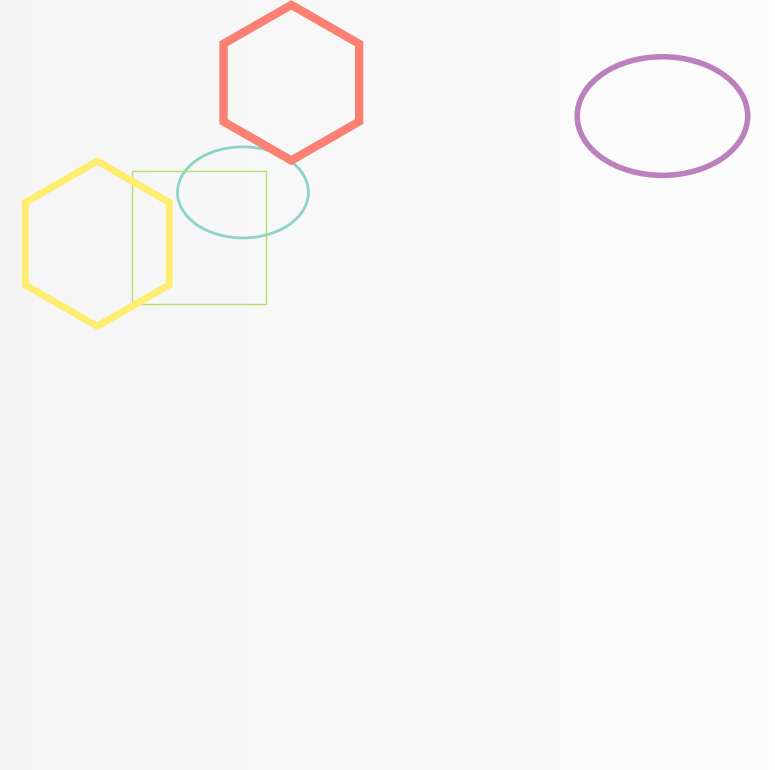[{"shape": "oval", "thickness": 1, "radius": 0.42, "center": [0.313, 0.75]}, {"shape": "hexagon", "thickness": 3, "radius": 0.51, "center": [0.376, 0.893]}, {"shape": "square", "thickness": 0.5, "radius": 0.43, "center": [0.257, 0.692]}, {"shape": "oval", "thickness": 2, "radius": 0.55, "center": [0.855, 0.849]}, {"shape": "hexagon", "thickness": 2.5, "radius": 0.54, "center": [0.126, 0.684]}]